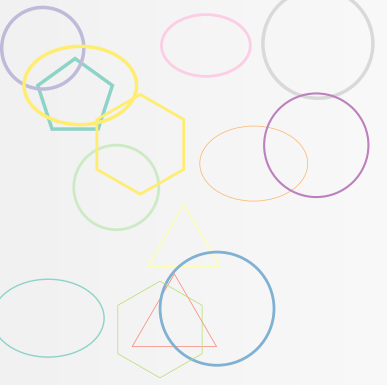[{"shape": "oval", "thickness": 1, "radius": 0.72, "center": [0.124, 0.174]}, {"shape": "pentagon", "thickness": 2.5, "radius": 0.51, "center": [0.194, 0.747]}, {"shape": "triangle", "thickness": 1, "radius": 0.54, "center": [0.475, 0.362]}, {"shape": "circle", "thickness": 2.5, "radius": 0.53, "center": [0.11, 0.875]}, {"shape": "triangle", "thickness": 0.5, "radius": 0.63, "center": [0.45, 0.163]}, {"shape": "circle", "thickness": 2, "radius": 0.73, "center": [0.56, 0.198]}, {"shape": "oval", "thickness": 0.5, "radius": 0.7, "center": [0.655, 0.575]}, {"shape": "hexagon", "thickness": 0.5, "radius": 0.63, "center": [0.413, 0.144]}, {"shape": "oval", "thickness": 2, "radius": 0.57, "center": [0.531, 0.882]}, {"shape": "circle", "thickness": 2.5, "radius": 0.71, "center": [0.82, 0.887]}, {"shape": "circle", "thickness": 1.5, "radius": 0.67, "center": [0.816, 0.623]}, {"shape": "circle", "thickness": 2, "radius": 0.55, "center": [0.3, 0.513]}, {"shape": "hexagon", "thickness": 2, "radius": 0.65, "center": [0.362, 0.625]}, {"shape": "oval", "thickness": 2.5, "radius": 0.73, "center": [0.207, 0.778]}]